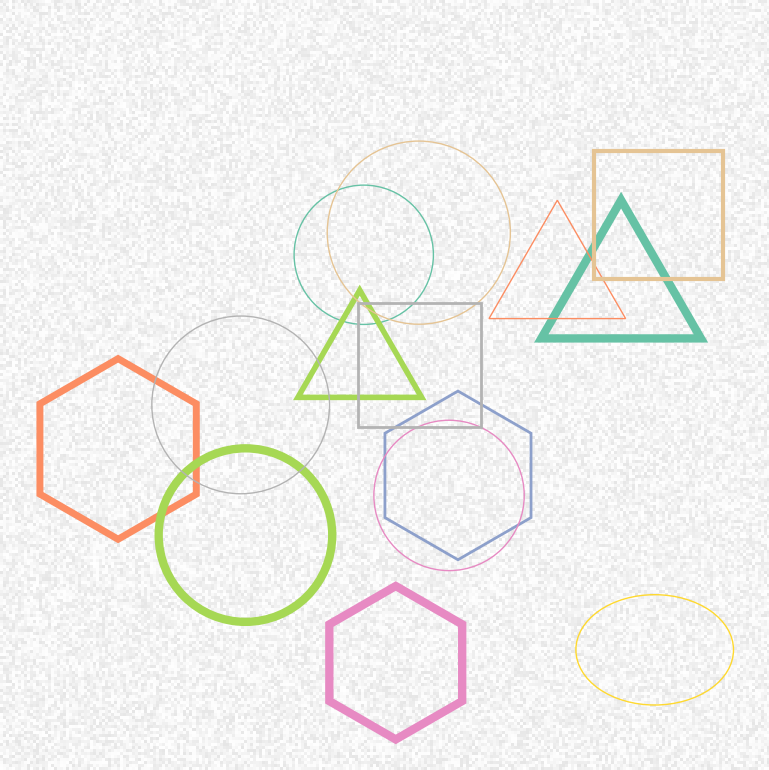[{"shape": "circle", "thickness": 0.5, "radius": 0.45, "center": [0.472, 0.669]}, {"shape": "triangle", "thickness": 3, "radius": 0.6, "center": [0.807, 0.62]}, {"shape": "hexagon", "thickness": 2.5, "radius": 0.59, "center": [0.153, 0.417]}, {"shape": "triangle", "thickness": 0.5, "radius": 0.51, "center": [0.724, 0.637]}, {"shape": "hexagon", "thickness": 1, "radius": 0.55, "center": [0.595, 0.383]}, {"shape": "circle", "thickness": 0.5, "radius": 0.49, "center": [0.583, 0.357]}, {"shape": "hexagon", "thickness": 3, "radius": 0.5, "center": [0.514, 0.139]}, {"shape": "triangle", "thickness": 2, "radius": 0.46, "center": [0.467, 0.53]}, {"shape": "circle", "thickness": 3, "radius": 0.56, "center": [0.319, 0.305]}, {"shape": "oval", "thickness": 0.5, "radius": 0.51, "center": [0.85, 0.156]}, {"shape": "square", "thickness": 1.5, "radius": 0.42, "center": [0.855, 0.721]}, {"shape": "circle", "thickness": 0.5, "radius": 0.59, "center": [0.544, 0.698]}, {"shape": "circle", "thickness": 0.5, "radius": 0.58, "center": [0.313, 0.474]}, {"shape": "square", "thickness": 1, "radius": 0.4, "center": [0.545, 0.526]}]